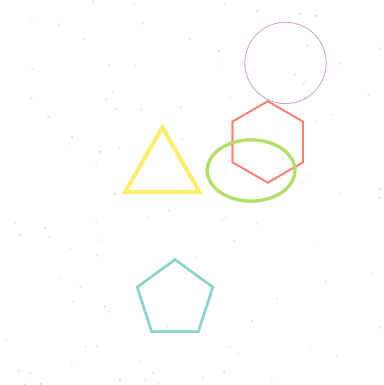[{"shape": "pentagon", "thickness": 2, "radius": 0.52, "center": [0.455, 0.222]}, {"shape": "hexagon", "thickness": 1.5, "radius": 0.53, "center": [0.695, 0.631]}, {"shape": "oval", "thickness": 2.5, "radius": 0.57, "center": [0.652, 0.557]}, {"shape": "circle", "thickness": 0.5, "radius": 0.53, "center": [0.742, 0.837]}, {"shape": "triangle", "thickness": 3, "radius": 0.56, "center": [0.421, 0.557]}]